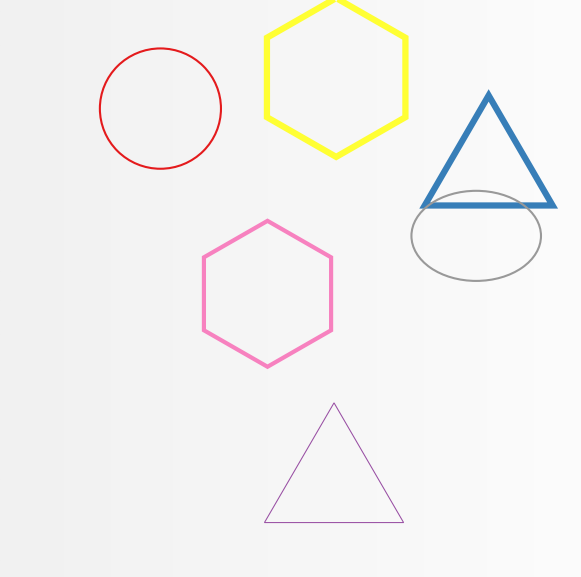[{"shape": "circle", "thickness": 1, "radius": 0.52, "center": [0.276, 0.811]}, {"shape": "triangle", "thickness": 3, "radius": 0.64, "center": [0.841, 0.707]}, {"shape": "triangle", "thickness": 0.5, "radius": 0.69, "center": [0.575, 0.163]}, {"shape": "hexagon", "thickness": 3, "radius": 0.69, "center": [0.578, 0.865]}, {"shape": "hexagon", "thickness": 2, "radius": 0.63, "center": [0.46, 0.49]}, {"shape": "oval", "thickness": 1, "radius": 0.56, "center": [0.819, 0.591]}]